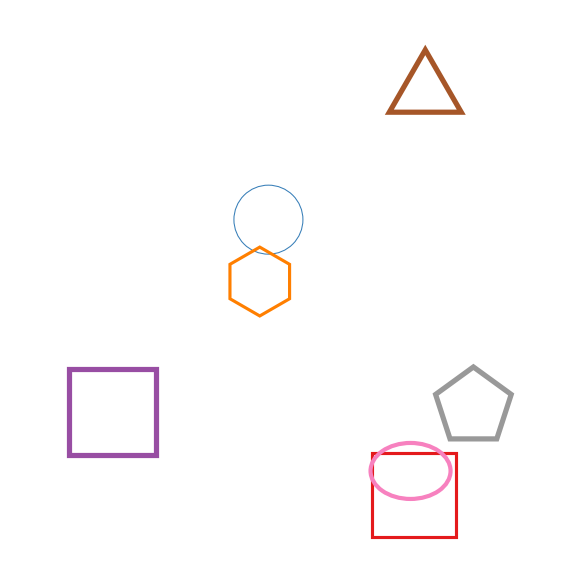[{"shape": "square", "thickness": 1.5, "radius": 0.36, "center": [0.716, 0.141]}, {"shape": "circle", "thickness": 0.5, "radius": 0.3, "center": [0.465, 0.619]}, {"shape": "square", "thickness": 2.5, "radius": 0.37, "center": [0.194, 0.286]}, {"shape": "hexagon", "thickness": 1.5, "radius": 0.3, "center": [0.45, 0.512]}, {"shape": "triangle", "thickness": 2.5, "radius": 0.36, "center": [0.736, 0.841]}, {"shape": "oval", "thickness": 2, "radius": 0.35, "center": [0.711, 0.184]}, {"shape": "pentagon", "thickness": 2.5, "radius": 0.34, "center": [0.82, 0.295]}]